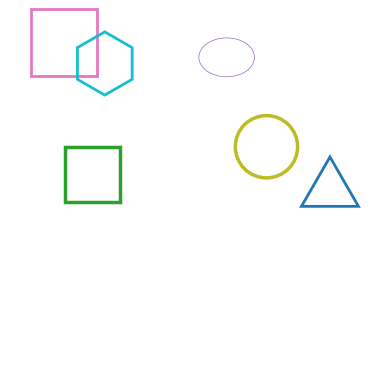[{"shape": "triangle", "thickness": 2, "radius": 0.43, "center": [0.857, 0.507]}, {"shape": "square", "thickness": 2.5, "radius": 0.36, "center": [0.24, 0.547]}, {"shape": "oval", "thickness": 0.5, "radius": 0.36, "center": [0.589, 0.851]}, {"shape": "square", "thickness": 2, "radius": 0.43, "center": [0.167, 0.89]}, {"shape": "circle", "thickness": 2.5, "radius": 0.4, "center": [0.692, 0.619]}, {"shape": "hexagon", "thickness": 2, "radius": 0.41, "center": [0.272, 0.835]}]